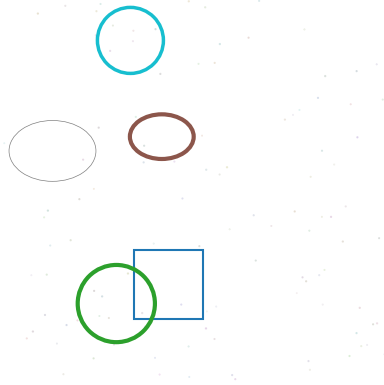[{"shape": "square", "thickness": 1.5, "radius": 0.45, "center": [0.438, 0.261]}, {"shape": "circle", "thickness": 3, "radius": 0.5, "center": [0.302, 0.212]}, {"shape": "oval", "thickness": 3, "radius": 0.41, "center": [0.42, 0.645]}, {"shape": "oval", "thickness": 0.5, "radius": 0.56, "center": [0.136, 0.608]}, {"shape": "circle", "thickness": 2.5, "radius": 0.43, "center": [0.339, 0.895]}]